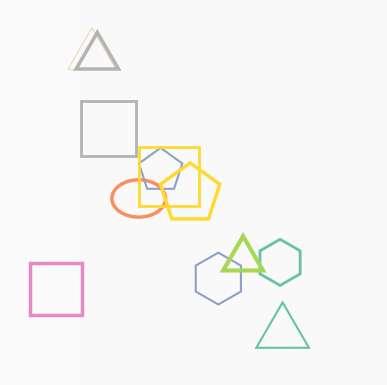[{"shape": "triangle", "thickness": 1.5, "radius": 0.39, "center": [0.729, 0.136]}, {"shape": "hexagon", "thickness": 2, "radius": 0.3, "center": [0.723, 0.319]}, {"shape": "oval", "thickness": 2.5, "radius": 0.35, "center": [0.358, 0.485]}, {"shape": "hexagon", "thickness": 1.5, "radius": 0.34, "center": [0.563, 0.276]}, {"shape": "pentagon", "thickness": 1.5, "radius": 0.29, "center": [0.414, 0.557]}, {"shape": "square", "thickness": 2.5, "radius": 0.34, "center": [0.143, 0.249]}, {"shape": "triangle", "thickness": 3, "radius": 0.3, "center": [0.627, 0.327]}, {"shape": "pentagon", "thickness": 2.5, "radius": 0.4, "center": [0.491, 0.496]}, {"shape": "square", "thickness": 2, "radius": 0.38, "center": [0.436, 0.542]}, {"shape": "triangle", "thickness": 0.5, "radius": 0.36, "center": [0.237, 0.856]}, {"shape": "square", "thickness": 2, "radius": 0.36, "center": [0.28, 0.666]}, {"shape": "triangle", "thickness": 2.5, "radius": 0.32, "center": [0.251, 0.852]}]